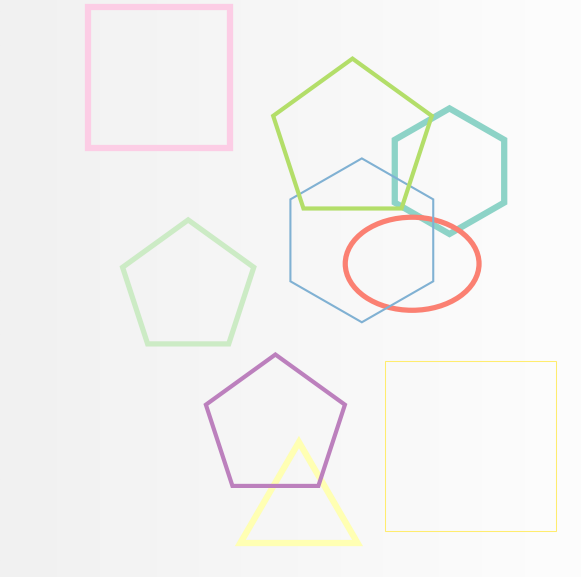[{"shape": "hexagon", "thickness": 3, "radius": 0.54, "center": [0.773, 0.703]}, {"shape": "triangle", "thickness": 3, "radius": 0.58, "center": [0.514, 0.117]}, {"shape": "oval", "thickness": 2.5, "radius": 0.58, "center": [0.709, 0.542]}, {"shape": "hexagon", "thickness": 1, "radius": 0.71, "center": [0.622, 0.583]}, {"shape": "pentagon", "thickness": 2, "radius": 0.72, "center": [0.606, 0.754]}, {"shape": "square", "thickness": 3, "radius": 0.61, "center": [0.274, 0.865]}, {"shape": "pentagon", "thickness": 2, "radius": 0.63, "center": [0.474, 0.259]}, {"shape": "pentagon", "thickness": 2.5, "radius": 0.59, "center": [0.324, 0.5]}, {"shape": "square", "thickness": 0.5, "radius": 0.73, "center": [0.809, 0.226]}]